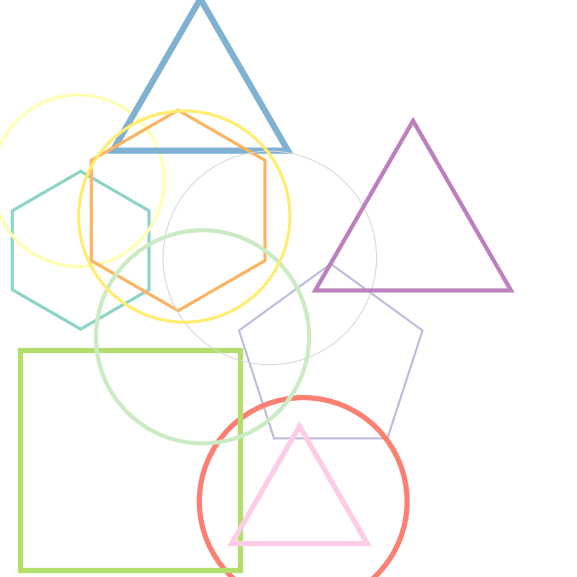[{"shape": "hexagon", "thickness": 1.5, "radius": 0.68, "center": [0.14, 0.566]}, {"shape": "circle", "thickness": 1.5, "radius": 0.74, "center": [0.136, 0.686]}, {"shape": "pentagon", "thickness": 1, "radius": 0.84, "center": [0.573, 0.375]}, {"shape": "circle", "thickness": 2.5, "radius": 0.9, "center": [0.525, 0.131]}, {"shape": "triangle", "thickness": 3, "radius": 0.88, "center": [0.347, 0.826]}, {"shape": "hexagon", "thickness": 1.5, "radius": 0.87, "center": [0.309, 0.635]}, {"shape": "square", "thickness": 2.5, "radius": 0.95, "center": [0.225, 0.203]}, {"shape": "triangle", "thickness": 2.5, "radius": 0.68, "center": [0.519, 0.126]}, {"shape": "circle", "thickness": 0.5, "radius": 0.92, "center": [0.467, 0.553]}, {"shape": "triangle", "thickness": 2, "radius": 0.98, "center": [0.715, 0.594]}, {"shape": "circle", "thickness": 2, "radius": 0.92, "center": [0.351, 0.416]}, {"shape": "circle", "thickness": 1.5, "radius": 0.91, "center": [0.319, 0.624]}]